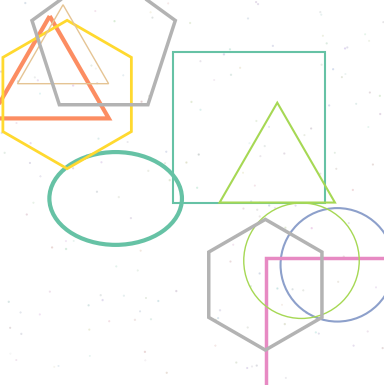[{"shape": "oval", "thickness": 3, "radius": 0.86, "center": [0.3, 0.484]}, {"shape": "square", "thickness": 1.5, "radius": 0.98, "center": [0.647, 0.669]}, {"shape": "triangle", "thickness": 3, "radius": 0.89, "center": [0.129, 0.781]}, {"shape": "circle", "thickness": 1.5, "radius": 0.74, "center": [0.876, 0.312]}, {"shape": "square", "thickness": 2.5, "radius": 0.94, "center": [0.878, 0.143]}, {"shape": "circle", "thickness": 1, "radius": 0.75, "center": [0.783, 0.323]}, {"shape": "triangle", "thickness": 1.5, "radius": 0.86, "center": [0.72, 0.56]}, {"shape": "hexagon", "thickness": 2, "radius": 0.96, "center": [0.174, 0.755]}, {"shape": "triangle", "thickness": 1, "radius": 0.68, "center": [0.164, 0.851]}, {"shape": "pentagon", "thickness": 2.5, "radius": 0.98, "center": [0.269, 0.886]}, {"shape": "hexagon", "thickness": 2.5, "radius": 0.85, "center": [0.689, 0.26]}]